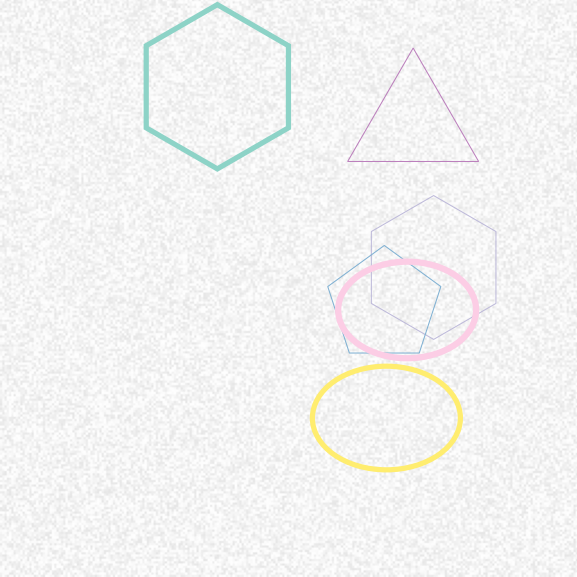[{"shape": "hexagon", "thickness": 2.5, "radius": 0.71, "center": [0.376, 0.849]}, {"shape": "hexagon", "thickness": 0.5, "radius": 0.62, "center": [0.751, 0.536]}, {"shape": "pentagon", "thickness": 0.5, "radius": 0.51, "center": [0.665, 0.471]}, {"shape": "oval", "thickness": 3, "radius": 0.6, "center": [0.705, 0.462]}, {"shape": "triangle", "thickness": 0.5, "radius": 0.65, "center": [0.715, 0.785]}, {"shape": "oval", "thickness": 2.5, "radius": 0.64, "center": [0.669, 0.275]}]